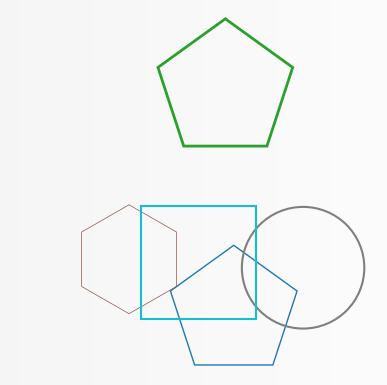[{"shape": "pentagon", "thickness": 1, "radius": 0.86, "center": [0.603, 0.191]}, {"shape": "pentagon", "thickness": 2, "radius": 0.91, "center": [0.581, 0.768]}, {"shape": "hexagon", "thickness": 0.5, "radius": 0.71, "center": [0.333, 0.327]}, {"shape": "circle", "thickness": 1.5, "radius": 0.79, "center": [0.782, 0.305]}, {"shape": "square", "thickness": 1.5, "radius": 0.74, "center": [0.513, 0.318]}]